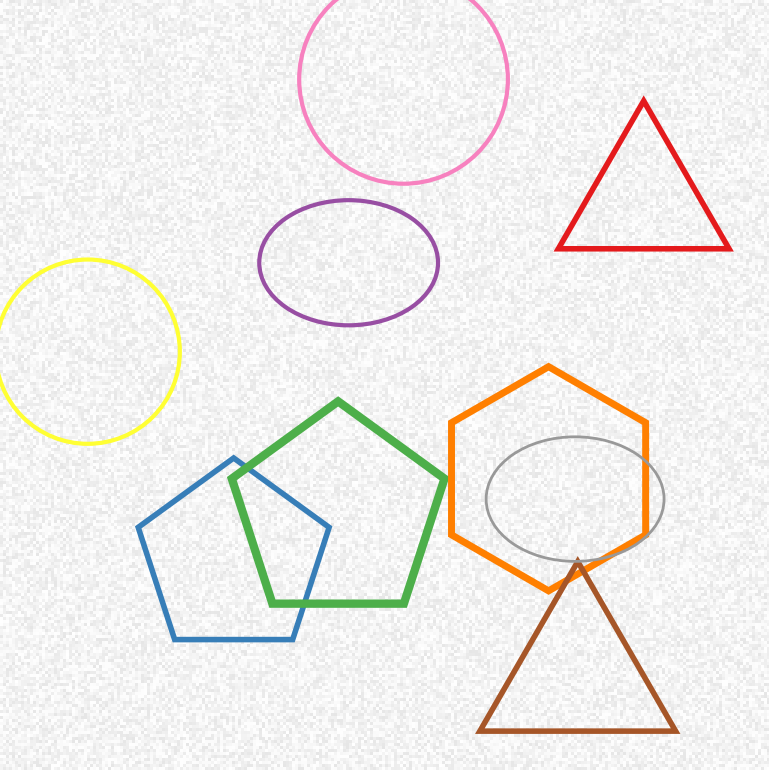[{"shape": "triangle", "thickness": 2, "radius": 0.64, "center": [0.836, 0.741]}, {"shape": "pentagon", "thickness": 2, "radius": 0.65, "center": [0.303, 0.275]}, {"shape": "pentagon", "thickness": 3, "radius": 0.73, "center": [0.439, 0.334]}, {"shape": "oval", "thickness": 1.5, "radius": 0.58, "center": [0.453, 0.659]}, {"shape": "hexagon", "thickness": 2.5, "radius": 0.73, "center": [0.712, 0.378]}, {"shape": "circle", "thickness": 1.5, "radius": 0.6, "center": [0.114, 0.543]}, {"shape": "triangle", "thickness": 2, "radius": 0.73, "center": [0.75, 0.124]}, {"shape": "circle", "thickness": 1.5, "radius": 0.68, "center": [0.524, 0.897]}, {"shape": "oval", "thickness": 1, "radius": 0.58, "center": [0.747, 0.352]}]